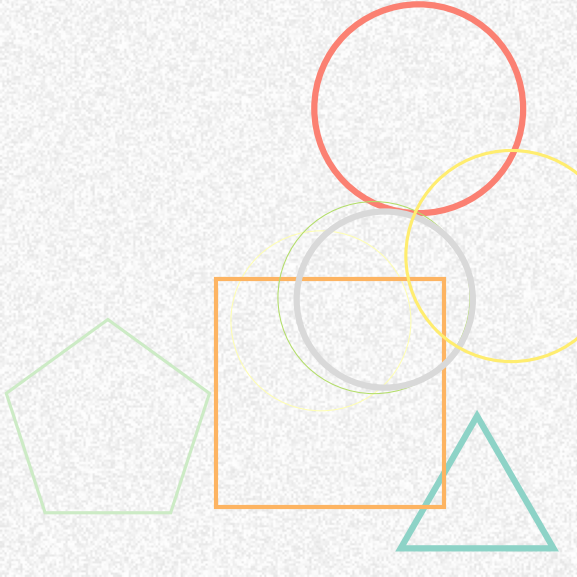[{"shape": "triangle", "thickness": 3, "radius": 0.76, "center": [0.826, 0.126]}, {"shape": "circle", "thickness": 0.5, "radius": 0.78, "center": [0.556, 0.444]}, {"shape": "circle", "thickness": 3, "radius": 0.9, "center": [0.725, 0.811]}, {"shape": "square", "thickness": 2, "radius": 0.99, "center": [0.571, 0.319]}, {"shape": "circle", "thickness": 0.5, "radius": 0.83, "center": [0.648, 0.484]}, {"shape": "circle", "thickness": 3, "radius": 0.76, "center": [0.666, 0.48]}, {"shape": "pentagon", "thickness": 1.5, "radius": 0.92, "center": [0.187, 0.261]}, {"shape": "circle", "thickness": 1.5, "radius": 0.91, "center": [0.886, 0.556]}]